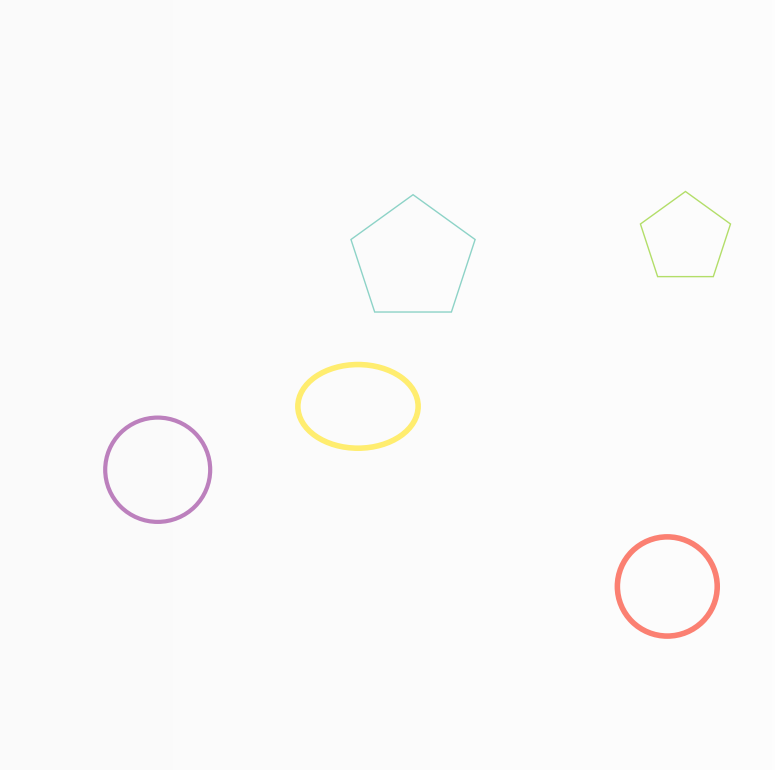[{"shape": "pentagon", "thickness": 0.5, "radius": 0.42, "center": [0.533, 0.663]}, {"shape": "circle", "thickness": 2, "radius": 0.32, "center": [0.861, 0.238]}, {"shape": "pentagon", "thickness": 0.5, "radius": 0.31, "center": [0.884, 0.69]}, {"shape": "circle", "thickness": 1.5, "radius": 0.34, "center": [0.203, 0.39]}, {"shape": "oval", "thickness": 2, "radius": 0.39, "center": [0.462, 0.472]}]